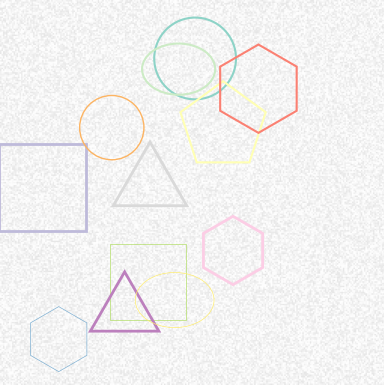[{"shape": "circle", "thickness": 1.5, "radius": 0.53, "center": [0.507, 0.848]}, {"shape": "pentagon", "thickness": 1.5, "radius": 0.58, "center": [0.579, 0.672]}, {"shape": "square", "thickness": 2, "radius": 0.56, "center": [0.111, 0.513]}, {"shape": "hexagon", "thickness": 1.5, "radius": 0.57, "center": [0.671, 0.77]}, {"shape": "hexagon", "thickness": 0.5, "radius": 0.42, "center": [0.152, 0.119]}, {"shape": "circle", "thickness": 1, "radius": 0.42, "center": [0.29, 0.668]}, {"shape": "square", "thickness": 0.5, "radius": 0.5, "center": [0.385, 0.267]}, {"shape": "hexagon", "thickness": 2, "radius": 0.44, "center": [0.605, 0.349]}, {"shape": "triangle", "thickness": 2, "radius": 0.55, "center": [0.39, 0.521]}, {"shape": "triangle", "thickness": 2, "radius": 0.51, "center": [0.324, 0.191]}, {"shape": "oval", "thickness": 1.5, "radius": 0.47, "center": [0.464, 0.82]}, {"shape": "oval", "thickness": 0.5, "radius": 0.51, "center": [0.454, 0.221]}]